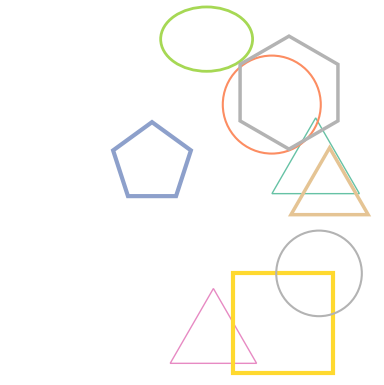[{"shape": "triangle", "thickness": 1, "radius": 0.66, "center": [0.82, 0.563]}, {"shape": "circle", "thickness": 1.5, "radius": 0.64, "center": [0.706, 0.728]}, {"shape": "pentagon", "thickness": 3, "radius": 0.53, "center": [0.395, 0.577]}, {"shape": "triangle", "thickness": 1, "radius": 0.65, "center": [0.554, 0.121]}, {"shape": "oval", "thickness": 2, "radius": 0.6, "center": [0.537, 0.898]}, {"shape": "square", "thickness": 3, "radius": 0.65, "center": [0.734, 0.16]}, {"shape": "triangle", "thickness": 2.5, "radius": 0.58, "center": [0.856, 0.5]}, {"shape": "hexagon", "thickness": 2.5, "radius": 0.73, "center": [0.751, 0.759]}, {"shape": "circle", "thickness": 1.5, "radius": 0.56, "center": [0.829, 0.29]}]